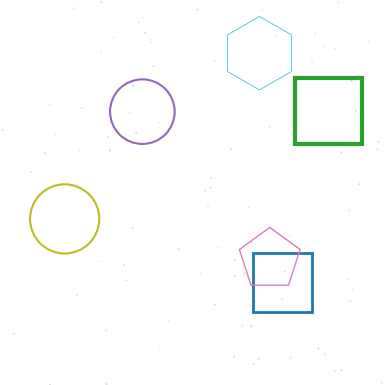[{"shape": "square", "thickness": 2, "radius": 0.38, "center": [0.734, 0.266]}, {"shape": "square", "thickness": 3, "radius": 0.43, "center": [0.853, 0.712]}, {"shape": "circle", "thickness": 1.5, "radius": 0.42, "center": [0.37, 0.71]}, {"shape": "pentagon", "thickness": 1, "radius": 0.41, "center": [0.701, 0.326]}, {"shape": "circle", "thickness": 1.5, "radius": 0.45, "center": [0.168, 0.431]}, {"shape": "hexagon", "thickness": 0.5, "radius": 0.48, "center": [0.674, 0.862]}]